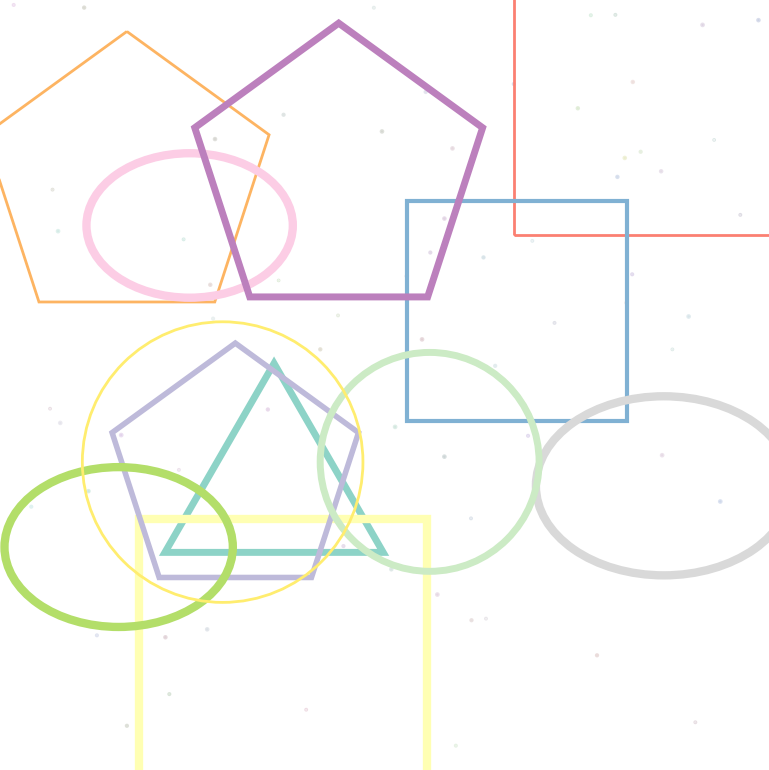[{"shape": "triangle", "thickness": 2.5, "radius": 0.82, "center": [0.356, 0.364]}, {"shape": "square", "thickness": 3, "radius": 0.93, "center": [0.367, 0.14]}, {"shape": "pentagon", "thickness": 2, "radius": 0.84, "center": [0.306, 0.386]}, {"shape": "square", "thickness": 1, "radius": 0.86, "center": [0.839, 0.867]}, {"shape": "square", "thickness": 1.5, "radius": 0.71, "center": [0.672, 0.596]}, {"shape": "pentagon", "thickness": 1, "radius": 0.97, "center": [0.165, 0.765]}, {"shape": "oval", "thickness": 3, "radius": 0.74, "center": [0.154, 0.29]}, {"shape": "oval", "thickness": 3, "radius": 0.67, "center": [0.246, 0.707]}, {"shape": "oval", "thickness": 3, "radius": 0.83, "center": [0.862, 0.369]}, {"shape": "pentagon", "thickness": 2.5, "radius": 0.98, "center": [0.44, 0.773]}, {"shape": "circle", "thickness": 2.5, "radius": 0.71, "center": [0.558, 0.4]}, {"shape": "circle", "thickness": 1, "radius": 0.91, "center": [0.289, 0.4]}]